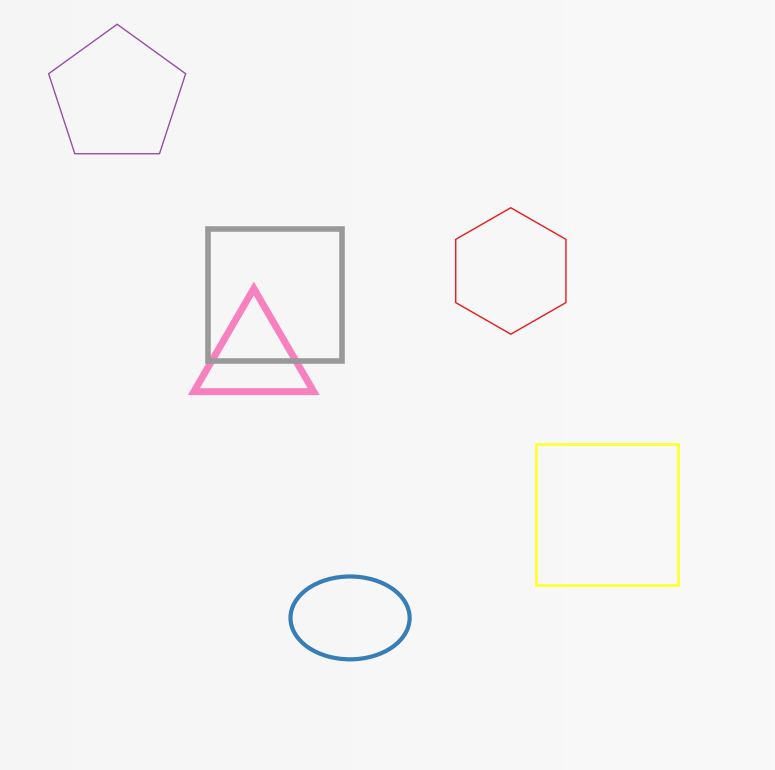[{"shape": "hexagon", "thickness": 0.5, "radius": 0.41, "center": [0.659, 0.648]}, {"shape": "oval", "thickness": 1.5, "radius": 0.38, "center": [0.452, 0.198]}, {"shape": "pentagon", "thickness": 0.5, "radius": 0.46, "center": [0.151, 0.876]}, {"shape": "square", "thickness": 1, "radius": 0.46, "center": [0.784, 0.332]}, {"shape": "triangle", "thickness": 2.5, "radius": 0.45, "center": [0.328, 0.536]}, {"shape": "square", "thickness": 2, "radius": 0.43, "center": [0.355, 0.617]}]